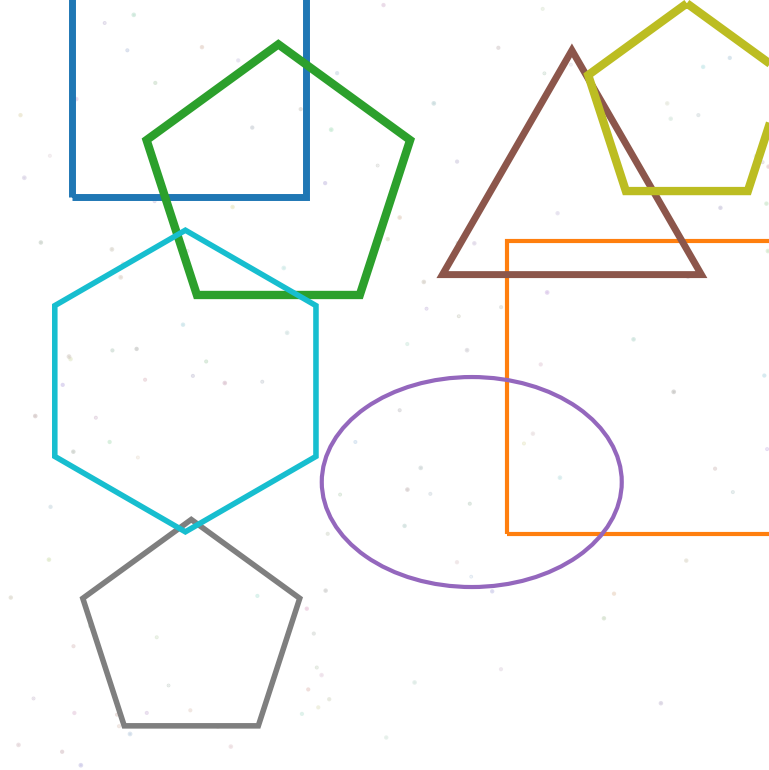[{"shape": "square", "thickness": 2.5, "radius": 0.76, "center": [0.246, 0.896]}, {"shape": "square", "thickness": 1.5, "radius": 0.95, "center": [0.848, 0.497]}, {"shape": "pentagon", "thickness": 3, "radius": 0.9, "center": [0.361, 0.762]}, {"shape": "oval", "thickness": 1.5, "radius": 0.97, "center": [0.613, 0.374]}, {"shape": "triangle", "thickness": 2.5, "radius": 0.97, "center": [0.743, 0.74]}, {"shape": "pentagon", "thickness": 2, "radius": 0.74, "center": [0.248, 0.177]}, {"shape": "pentagon", "thickness": 3, "radius": 0.67, "center": [0.892, 0.861]}, {"shape": "hexagon", "thickness": 2, "radius": 0.98, "center": [0.241, 0.505]}]